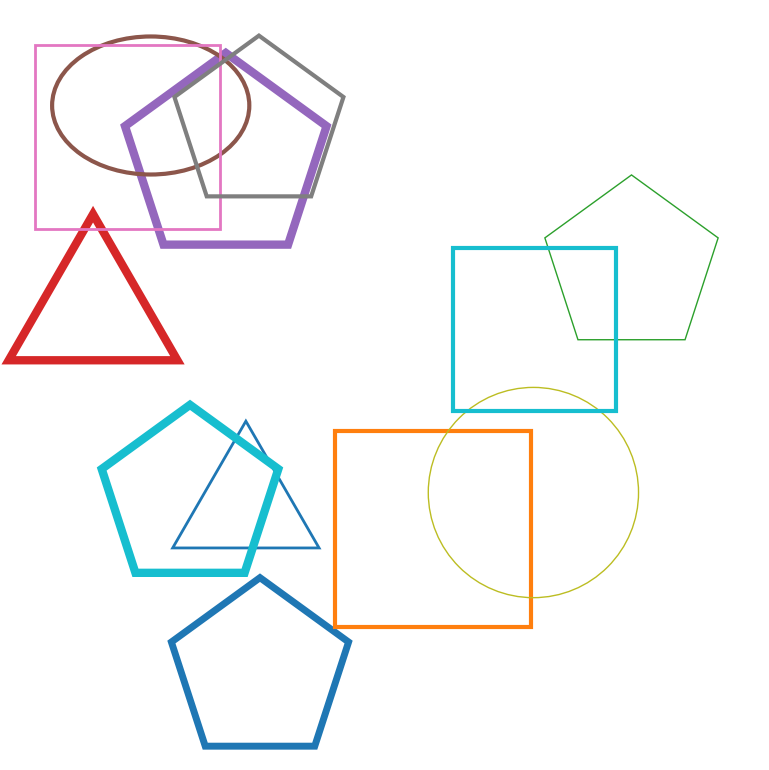[{"shape": "triangle", "thickness": 1, "radius": 0.55, "center": [0.319, 0.343]}, {"shape": "pentagon", "thickness": 2.5, "radius": 0.6, "center": [0.338, 0.129]}, {"shape": "square", "thickness": 1.5, "radius": 0.64, "center": [0.563, 0.313]}, {"shape": "pentagon", "thickness": 0.5, "radius": 0.59, "center": [0.82, 0.655]}, {"shape": "triangle", "thickness": 3, "radius": 0.63, "center": [0.121, 0.595]}, {"shape": "pentagon", "thickness": 3, "radius": 0.69, "center": [0.293, 0.794]}, {"shape": "oval", "thickness": 1.5, "radius": 0.64, "center": [0.196, 0.863]}, {"shape": "square", "thickness": 1, "radius": 0.6, "center": [0.165, 0.822]}, {"shape": "pentagon", "thickness": 1.5, "radius": 0.58, "center": [0.336, 0.838]}, {"shape": "circle", "thickness": 0.5, "radius": 0.68, "center": [0.693, 0.36]}, {"shape": "pentagon", "thickness": 3, "radius": 0.6, "center": [0.247, 0.354]}, {"shape": "square", "thickness": 1.5, "radius": 0.53, "center": [0.694, 0.572]}]